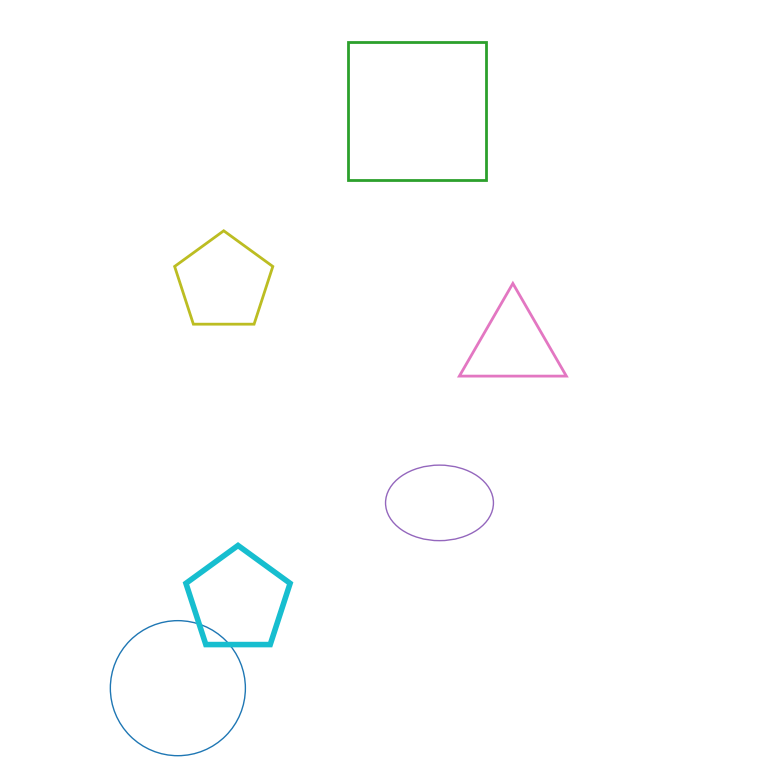[{"shape": "circle", "thickness": 0.5, "radius": 0.44, "center": [0.231, 0.106]}, {"shape": "square", "thickness": 1, "radius": 0.45, "center": [0.541, 0.856]}, {"shape": "oval", "thickness": 0.5, "radius": 0.35, "center": [0.571, 0.347]}, {"shape": "triangle", "thickness": 1, "radius": 0.4, "center": [0.666, 0.552]}, {"shape": "pentagon", "thickness": 1, "radius": 0.34, "center": [0.291, 0.633]}, {"shape": "pentagon", "thickness": 2, "radius": 0.36, "center": [0.309, 0.22]}]